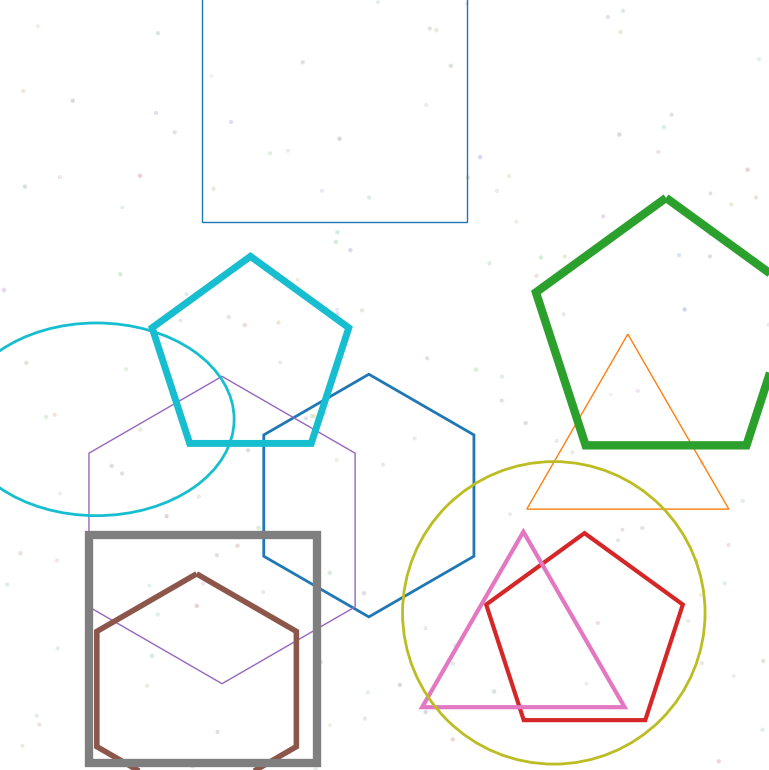[{"shape": "hexagon", "thickness": 1, "radius": 0.79, "center": [0.479, 0.356]}, {"shape": "square", "thickness": 0.5, "radius": 0.86, "center": [0.434, 0.883]}, {"shape": "triangle", "thickness": 0.5, "radius": 0.76, "center": [0.815, 0.415]}, {"shape": "pentagon", "thickness": 3, "radius": 0.89, "center": [0.865, 0.565]}, {"shape": "pentagon", "thickness": 1.5, "radius": 0.67, "center": [0.759, 0.173]}, {"shape": "hexagon", "thickness": 0.5, "radius": 1.0, "center": [0.288, 0.312]}, {"shape": "hexagon", "thickness": 2, "radius": 0.75, "center": [0.255, 0.105]}, {"shape": "triangle", "thickness": 1.5, "radius": 0.76, "center": [0.68, 0.157]}, {"shape": "square", "thickness": 3, "radius": 0.74, "center": [0.264, 0.157]}, {"shape": "circle", "thickness": 1, "radius": 0.98, "center": [0.719, 0.204]}, {"shape": "pentagon", "thickness": 2.5, "radius": 0.67, "center": [0.325, 0.533]}, {"shape": "oval", "thickness": 1, "radius": 0.89, "center": [0.125, 0.455]}]